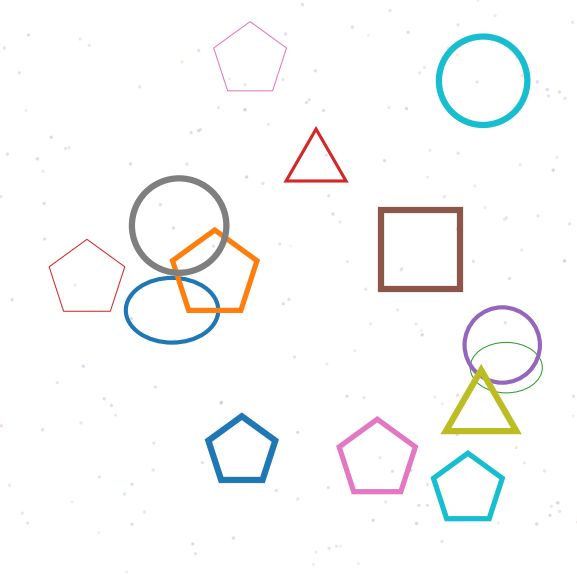[{"shape": "oval", "thickness": 2, "radius": 0.4, "center": [0.298, 0.462]}, {"shape": "pentagon", "thickness": 3, "radius": 0.3, "center": [0.419, 0.217]}, {"shape": "pentagon", "thickness": 2.5, "radius": 0.38, "center": [0.372, 0.524]}, {"shape": "oval", "thickness": 0.5, "radius": 0.31, "center": [0.877, 0.363]}, {"shape": "pentagon", "thickness": 0.5, "radius": 0.34, "center": [0.151, 0.516]}, {"shape": "triangle", "thickness": 1.5, "radius": 0.3, "center": [0.547, 0.716]}, {"shape": "circle", "thickness": 2, "radius": 0.33, "center": [0.87, 0.402]}, {"shape": "square", "thickness": 3, "radius": 0.34, "center": [0.728, 0.568]}, {"shape": "pentagon", "thickness": 0.5, "radius": 0.33, "center": [0.433, 0.895]}, {"shape": "pentagon", "thickness": 2.5, "radius": 0.35, "center": [0.653, 0.204]}, {"shape": "circle", "thickness": 3, "radius": 0.41, "center": [0.31, 0.609]}, {"shape": "triangle", "thickness": 3, "radius": 0.35, "center": [0.833, 0.288]}, {"shape": "pentagon", "thickness": 2.5, "radius": 0.31, "center": [0.81, 0.152]}, {"shape": "circle", "thickness": 3, "radius": 0.38, "center": [0.837, 0.859]}]